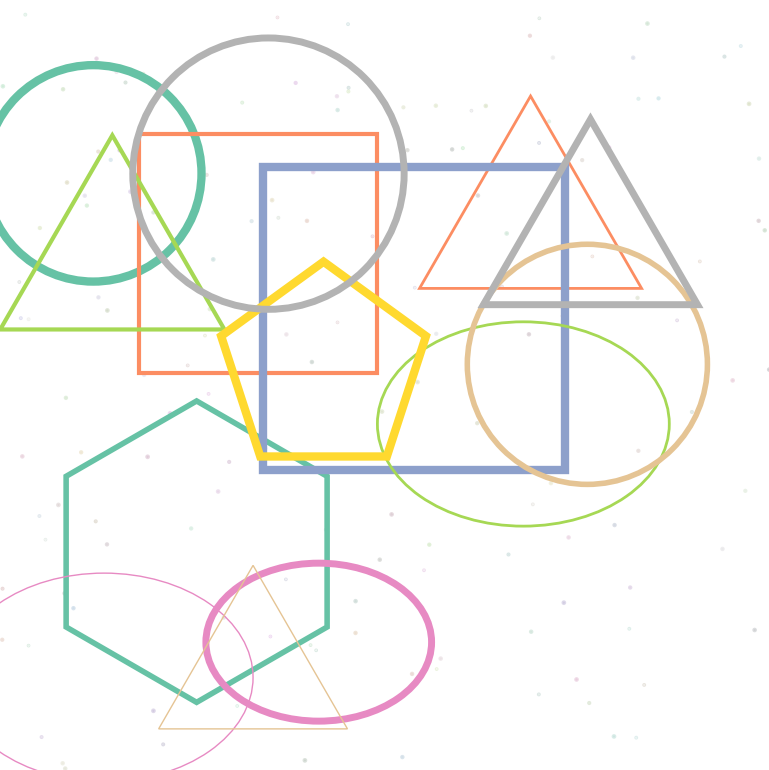[{"shape": "hexagon", "thickness": 2, "radius": 0.98, "center": [0.255, 0.284]}, {"shape": "circle", "thickness": 3, "radius": 0.7, "center": [0.121, 0.775]}, {"shape": "triangle", "thickness": 1, "radius": 0.83, "center": [0.689, 0.709]}, {"shape": "square", "thickness": 1.5, "radius": 0.77, "center": [0.335, 0.671]}, {"shape": "square", "thickness": 3, "radius": 0.98, "center": [0.538, 0.586]}, {"shape": "oval", "thickness": 2.5, "radius": 0.73, "center": [0.414, 0.166]}, {"shape": "oval", "thickness": 0.5, "radius": 0.97, "center": [0.135, 0.12]}, {"shape": "oval", "thickness": 1, "radius": 0.95, "center": [0.68, 0.449]}, {"shape": "triangle", "thickness": 1.5, "radius": 0.84, "center": [0.146, 0.656]}, {"shape": "pentagon", "thickness": 3, "radius": 0.7, "center": [0.42, 0.52]}, {"shape": "triangle", "thickness": 0.5, "radius": 0.71, "center": [0.329, 0.124]}, {"shape": "circle", "thickness": 2, "radius": 0.78, "center": [0.763, 0.527]}, {"shape": "triangle", "thickness": 2.5, "radius": 0.8, "center": [0.767, 0.685]}, {"shape": "circle", "thickness": 2.5, "radius": 0.88, "center": [0.349, 0.774]}]